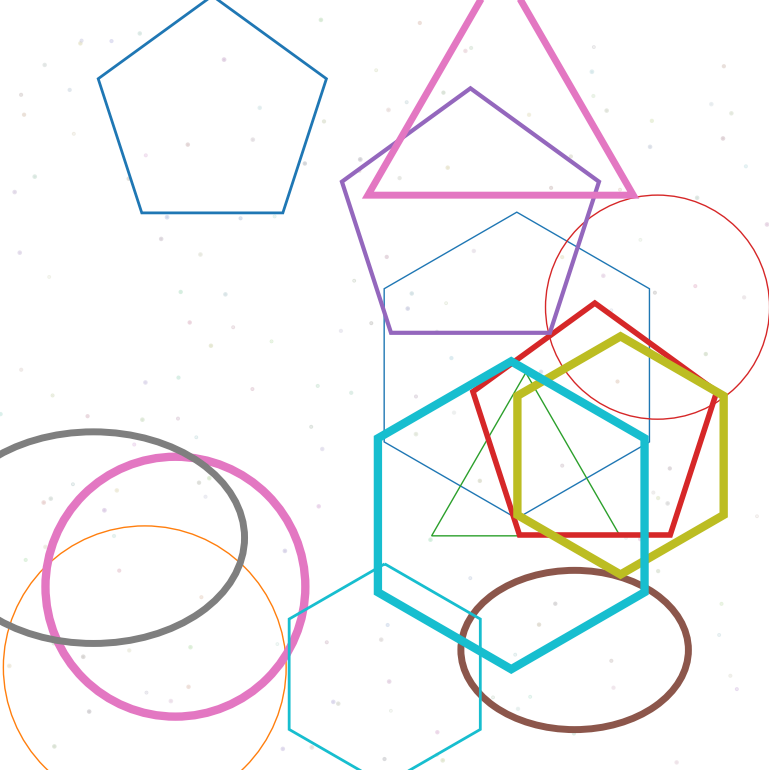[{"shape": "hexagon", "thickness": 0.5, "radius": 0.99, "center": [0.671, 0.526]}, {"shape": "pentagon", "thickness": 1, "radius": 0.78, "center": [0.276, 0.85]}, {"shape": "circle", "thickness": 0.5, "radius": 0.92, "center": [0.188, 0.133]}, {"shape": "triangle", "thickness": 0.5, "radius": 0.71, "center": [0.683, 0.375]}, {"shape": "pentagon", "thickness": 2, "radius": 0.83, "center": [0.773, 0.44]}, {"shape": "circle", "thickness": 0.5, "radius": 0.73, "center": [0.854, 0.601]}, {"shape": "pentagon", "thickness": 1.5, "radius": 0.88, "center": [0.611, 0.71]}, {"shape": "oval", "thickness": 2.5, "radius": 0.74, "center": [0.746, 0.156]}, {"shape": "triangle", "thickness": 2.5, "radius": 0.99, "center": [0.65, 0.846]}, {"shape": "circle", "thickness": 3, "radius": 0.84, "center": [0.228, 0.238]}, {"shape": "oval", "thickness": 2.5, "radius": 0.98, "center": [0.121, 0.302]}, {"shape": "hexagon", "thickness": 3, "radius": 0.77, "center": [0.806, 0.409]}, {"shape": "hexagon", "thickness": 1, "radius": 0.72, "center": [0.5, 0.124]}, {"shape": "hexagon", "thickness": 3, "radius": 1.0, "center": [0.664, 0.331]}]